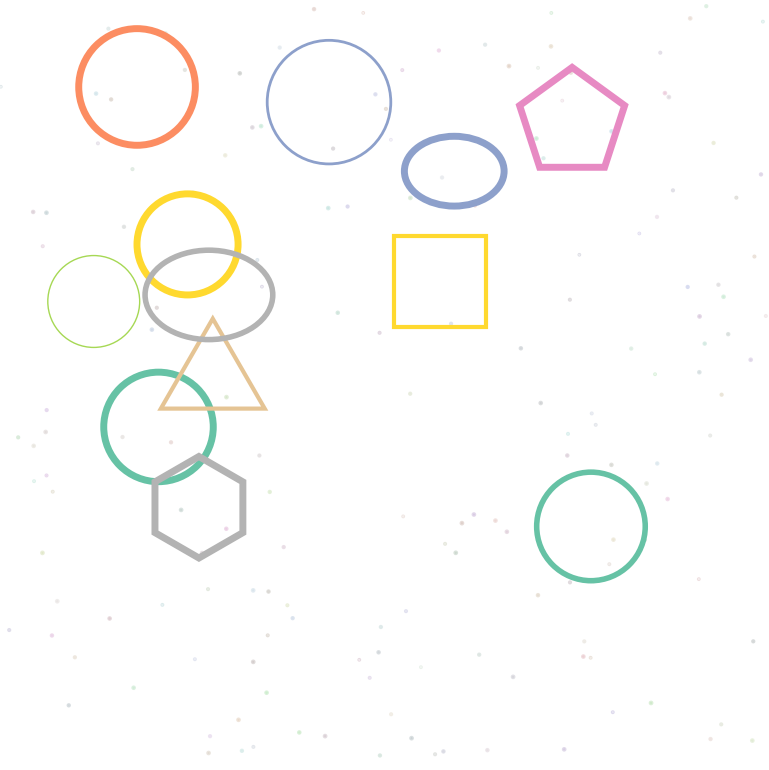[{"shape": "circle", "thickness": 2, "radius": 0.35, "center": [0.767, 0.316]}, {"shape": "circle", "thickness": 2.5, "radius": 0.36, "center": [0.206, 0.446]}, {"shape": "circle", "thickness": 2.5, "radius": 0.38, "center": [0.178, 0.887]}, {"shape": "circle", "thickness": 1, "radius": 0.4, "center": [0.427, 0.867]}, {"shape": "oval", "thickness": 2.5, "radius": 0.32, "center": [0.59, 0.778]}, {"shape": "pentagon", "thickness": 2.5, "radius": 0.36, "center": [0.743, 0.841]}, {"shape": "circle", "thickness": 0.5, "radius": 0.3, "center": [0.122, 0.608]}, {"shape": "circle", "thickness": 2.5, "radius": 0.33, "center": [0.244, 0.683]}, {"shape": "square", "thickness": 1.5, "radius": 0.3, "center": [0.571, 0.634]}, {"shape": "triangle", "thickness": 1.5, "radius": 0.39, "center": [0.276, 0.508]}, {"shape": "hexagon", "thickness": 2.5, "radius": 0.33, "center": [0.258, 0.341]}, {"shape": "oval", "thickness": 2, "radius": 0.41, "center": [0.271, 0.617]}]